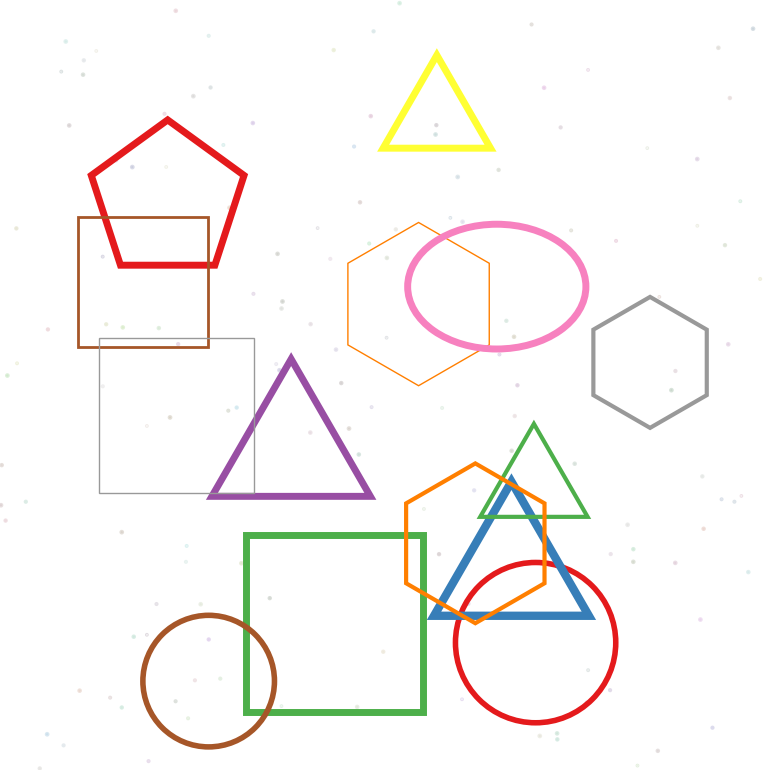[{"shape": "circle", "thickness": 2, "radius": 0.52, "center": [0.696, 0.165]}, {"shape": "pentagon", "thickness": 2.5, "radius": 0.52, "center": [0.218, 0.74]}, {"shape": "triangle", "thickness": 3, "radius": 0.58, "center": [0.664, 0.258]}, {"shape": "square", "thickness": 2.5, "radius": 0.58, "center": [0.435, 0.19]}, {"shape": "triangle", "thickness": 1.5, "radius": 0.4, "center": [0.693, 0.369]}, {"shape": "triangle", "thickness": 2.5, "radius": 0.59, "center": [0.378, 0.415]}, {"shape": "hexagon", "thickness": 0.5, "radius": 0.53, "center": [0.544, 0.605]}, {"shape": "hexagon", "thickness": 1.5, "radius": 0.52, "center": [0.617, 0.294]}, {"shape": "triangle", "thickness": 2.5, "radius": 0.4, "center": [0.567, 0.848]}, {"shape": "circle", "thickness": 2, "radius": 0.43, "center": [0.271, 0.115]}, {"shape": "square", "thickness": 1, "radius": 0.42, "center": [0.186, 0.634]}, {"shape": "oval", "thickness": 2.5, "radius": 0.58, "center": [0.645, 0.628]}, {"shape": "hexagon", "thickness": 1.5, "radius": 0.43, "center": [0.844, 0.529]}, {"shape": "square", "thickness": 0.5, "radius": 0.5, "center": [0.23, 0.46]}]